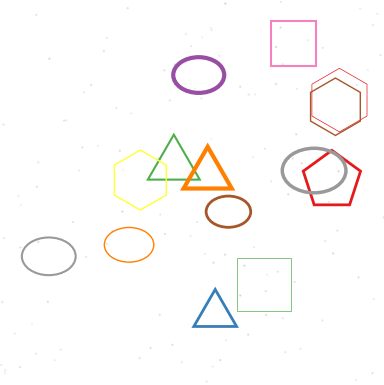[{"shape": "hexagon", "thickness": 0.5, "radius": 0.41, "center": [0.882, 0.74]}, {"shape": "pentagon", "thickness": 2, "radius": 0.39, "center": [0.862, 0.531]}, {"shape": "triangle", "thickness": 2, "radius": 0.32, "center": [0.559, 0.184]}, {"shape": "triangle", "thickness": 1.5, "radius": 0.39, "center": [0.451, 0.572]}, {"shape": "square", "thickness": 0.5, "radius": 0.35, "center": [0.685, 0.261]}, {"shape": "oval", "thickness": 3, "radius": 0.33, "center": [0.516, 0.805]}, {"shape": "triangle", "thickness": 3, "radius": 0.36, "center": [0.539, 0.546]}, {"shape": "oval", "thickness": 1, "radius": 0.32, "center": [0.335, 0.364]}, {"shape": "hexagon", "thickness": 1, "radius": 0.39, "center": [0.364, 0.532]}, {"shape": "hexagon", "thickness": 1, "radius": 0.37, "center": [0.871, 0.723]}, {"shape": "oval", "thickness": 2, "radius": 0.29, "center": [0.593, 0.45]}, {"shape": "square", "thickness": 1.5, "radius": 0.29, "center": [0.762, 0.887]}, {"shape": "oval", "thickness": 1.5, "radius": 0.35, "center": [0.127, 0.334]}, {"shape": "oval", "thickness": 2.5, "radius": 0.41, "center": [0.816, 0.557]}]